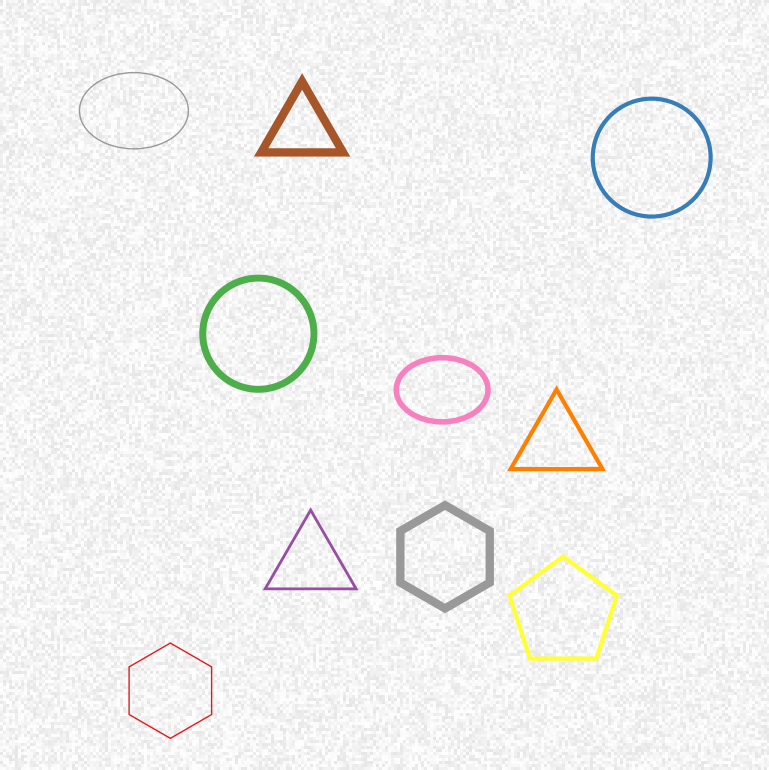[{"shape": "hexagon", "thickness": 0.5, "radius": 0.31, "center": [0.221, 0.103]}, {"shape": "circle", "thickness": 1.5, "radius": 0.38, "center": [0.846, 0.795]}, {"shape": "circle", "thickness": 2.5, "radius": 0.36, "center": [0.336, 0.567]}, {"shape": "triangle", "thickness": 1, "radius": 0.34, "center": [0.403, 0.269]}, {"shape": "triangle", "thickness": 1.5, "radius": 0.34, "center": [0.723, 0.425]}, {"shape": "pentagon", "thickness": 1.5, "radius": 0.37, "center": [0.731, 0.204]}, {"shape": "triangle", "thickness": 3, "radius": 0.31, "center": [0.392, 0.833]}, {"shape": "oval", "thickness": 2, "radius": 0.3, "center": [0.574, 0.494]}, {"shape": "oval", "thickness": 0.5, "radius": 0.35, "center": [0.174, 0.856]}, {"shape": "hexagon", "thickness": 3, "radius": 0.34, "center": [0.578, 0.277]}]